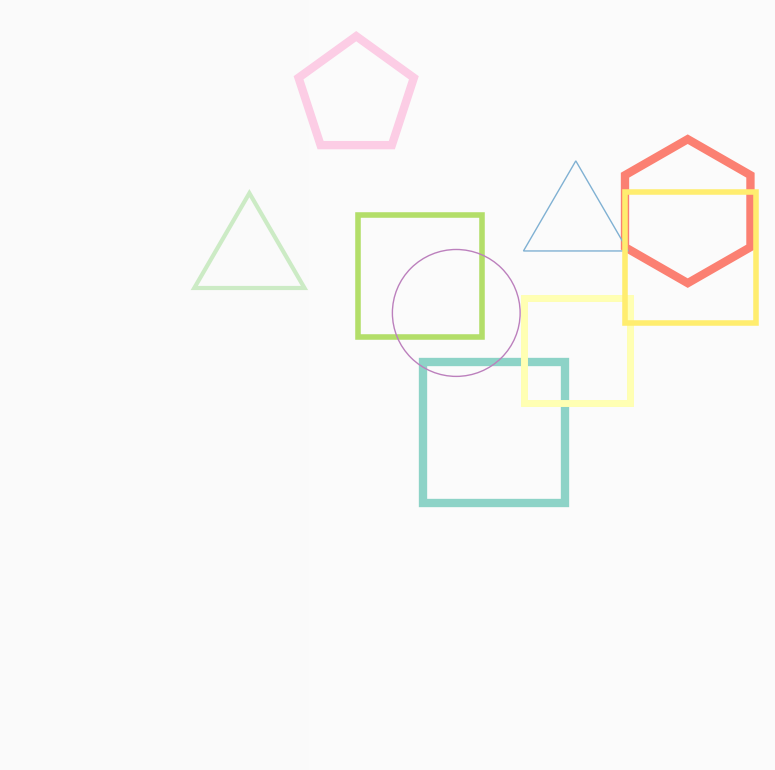[{"shape": "square", "thickness": 3, "radius": 0.46, "center": [0.637, 0.438]}, {"shape": "square", "thickness": 2.5, "radius": 0.34, "center": [0.744, 0.545]}, {"shape": "hexagon", "thickness": 3, "radius": 0.47, "center": [0.887, 0.726]}, {"shape": "triangle", "thickness": 0.5, "radius": 0.39, "center": [0.743, 0.713]}, {"shape": "square", "thickness": 2, "radius": 0.4, "center": [0.542, 0.642]}, {"shape": "pentagon", "thickness": 3, "radius": 0.39, "center": [0.46, 0.875]}, {"shape": "circle", "thickness": 0.5, "radius": 0.41, "center": [0.589, 0.594]}, {"shape": "triangle", "thickness": 1.5, "radius": 0.41, "center": [0.322, 0.667]}, {"shape": "square", "thickness": 2, "radius": 0.42, "center": [0.891, 0.665]}]